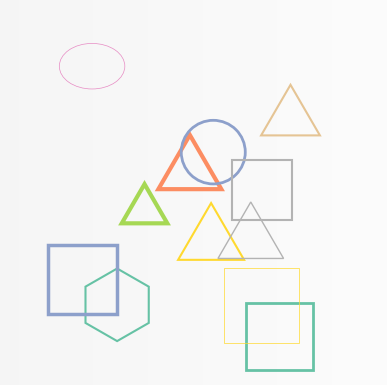[{"shape": "hexagon", "thickness": 1.5, "radius": 0.47, "center": [0.302, 0.208]}, {"shape": "square", "thickness": 2, "radius": 0.43, "center": [0.722, 0.125]}, {"shape": "triangle", "thickness": 3, "radius": 0.47, "center": [0.49, 0.556]}, {"shape": "circle", "thickness": 2, "radius": 0.41, "center": [0.55, 0.605]}, {"shape": "square", "thickness": 2.5, "radius": 0.44, "center": [0.212, 0.274]}, {"shape": "oval", "thickness": 0.5, "radius": 0.42, "center": [0.238, 0.828]}, {"shape": "triangle", "thickness": 3, "radius": 0.34, "center": [0.373, 0.454]}, {"shape": "square", "thickness": 0.5, "radius": 0.48, "center": [0.675, 0.206]}, {"shape": "triangle", "thickness": 1.5, "radius": 0.49, "center": [0.545, 0.374]}, {"shape": "triangle", "thickness": 1.5, "radius": 0.44, "center": [0.75, 0.692]}, {"shape": "triangle", "thickness": 1, "radius": 0.49, "center": [0.647, 0.378]}, {"shape": "square", "thickness": 1.5, "radius": 0.39, "center": [0.676, 0.506]}]